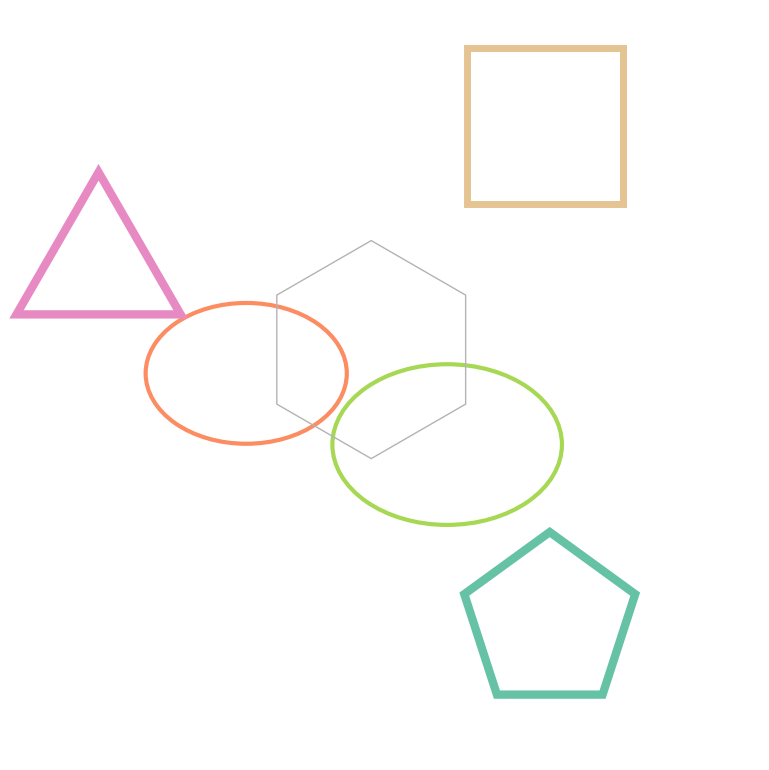[{"shape": "pentagon", "thickness": 3, "radius": 0.58, "center": [0.714, 0.192]}, {"shape": "oval", "thickness": 1.5, "radius": 0.65, "center": [0.32, 0.515]}, {"shape": "triangle", "thickness": 3, "radius": 0.62, "center": [0.128, 0.653]}, {"shape": "oval", "thickness": 1.5, "radius": 0.75, "center": [0.581, 0.423]}, {"shape": "square", "thickness": 2.5, "radius": 0.51, "center": [0.708, 0.836]}, {"shape": "hexagon", "thickness": 0.5, "radius": 0.71, "center": [0.482, 0.546]}]